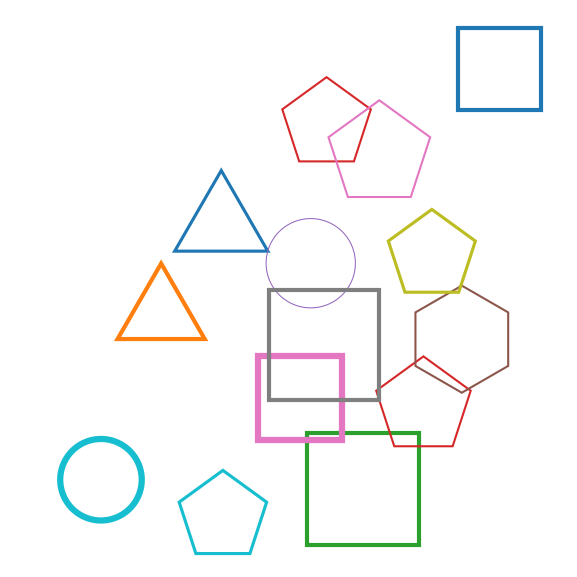[{"shape": "triangle", "thickness": 1.5, "radius": 0.47, "center": [0.383, 0.611]}, {"shape": "square", "thickness": 2, "radius": 0.36, "center": [0.864, 0.879]}, {"shape": "triangle", "thickness": 2, "radius": 0.44, "center": [0.279, 0.456]}, {"shape": "square", "thickness": 2, "radius": 0.48, "center": [0.628, 0.152]}, {"shape": "pentagon", "thickness": 1, "radius": 0.4, "center": [0.565, 0.785]}, {"shape": "pentagon", "thickness": 1, "radius": 0.43, "center": [0.733, 0.296]}, {"shape": "circle", "thickness": 0.5, "radius": 0.39, "center": [0.538, 0.543]}, {"shape": "hexagon", "thickness": 1, "radius": 0.46, "center": [0.8, 0.412]}, {"shape": "pentagon", "thickness": 1, "radius": 0.46, "center": [0.657, 0.733]}, {"shape": "square", "thickness": 3, "radius": 0.36, "center": [0.52, 0.31]}, {"shape": "square", "thickness": 2, "radius": 0.48, "center": [0.561, 0.402]}, {"shape": "pentagon", "thickness": 1.5, "radius": 0.4, "center": [0.748, 0.557]}, {"shape": "pentagon", "thickness": 1.5, "radius": 0.4, "center": [0.386, 0.105]}, {"shape": "circle", "thickness": 3, "radius": 0.35, "center": [0.175, 0.168]}]